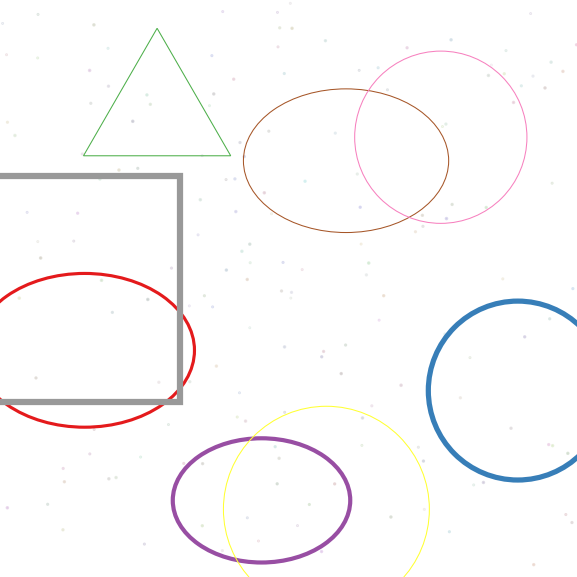[{"shape": "oval", "thickness": 1.5, "radius": 0.95, "center": [0.147, 0.393]}, {"shape": "circle", "thickness": 2.5, "radius": 0.77, "center": [0.897, 0.323]}, {"shape": "triangle", "thickness": 0.5, "radius": 0.74, "center": [0.272, 0.803]}, {"shape": "oval", "thickness": 2, "radius": 0.77, "center": [0.453, 0.133]}, {"shape": "circle", "thickness": 0.5, "radius": 0.89, "center": [0.565, 0.117]}, {"shape": "oval", "thickness": 0.5, "radius": 0.89, "center": [0.599, 0.721]}, {"shape": "circle", "thickness": 0.5, "radius": 0.75, "center": [0.763, 0.761]}, {"shape": "square", "thickness": 3, "radius": 0.98, "center": [0.117, 0.499]}]